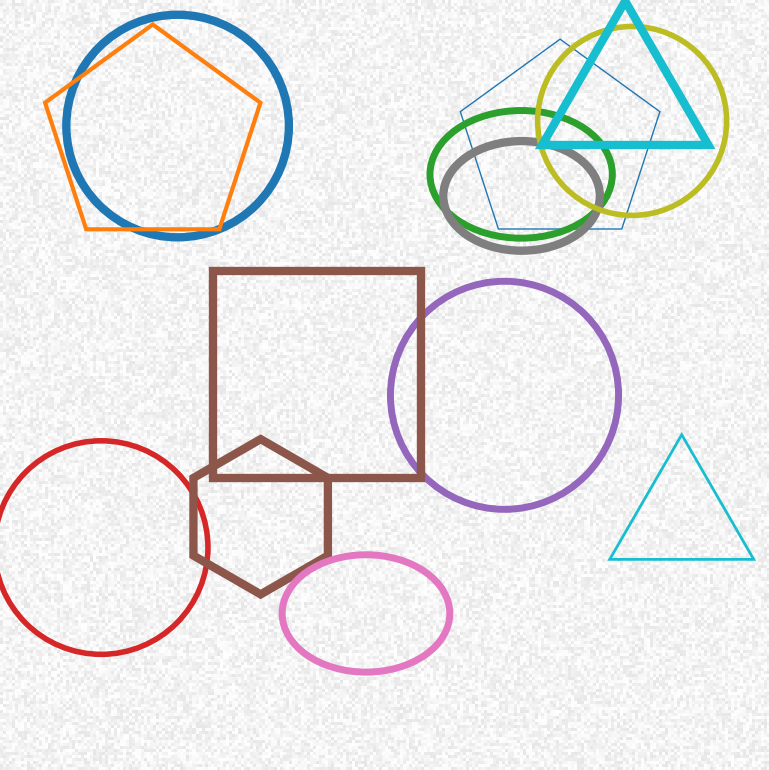[{"shape": "pentagon", "thickness": 0.5, "radius": 0.68, "center": [0.727, 0.813]}, {"shape": "circle", "thickness": 3, "radius": 0.72, "center": [0.231, 0.836]}, {"shape": "pentagon", "thickness": 1.5, "radius": 0.74, "center": [0.198, 0.821]}, {"shape": "oval", "thickness": 2.5, "radius": 0.59, "center": [0.677, 0.774]}, {"shape": "circle", "thickness": 2, "radius": 0.69, "center": [0.131, 0.289]}, {"shape": "circle", "thickness": 2.5, "radius": 0.74, "center": [0.655, 0.487]}, {"shape": "hexagon", "thickness": 3, "radius": 0.5, "center": [0.339, 0.329]}, {"shape": "square", "thickness": 3, "radius": 0.67, "center": [0.412, 0.514]}, {"shape": "oval", "thickness": 2.5, "radius": 0.54, "center": [0.475, 0.203]}, {"shape": "oval", "thickness": 3, "radius": 0.51, "center": [0.677, 0.746]}, {"shape": "circle", "thickness": 2, "radius": 0.61, "center": [0.821, 0.843]}, {"shape": "triangle", "thickness": 3, "radius": 0.62, "center": [0.812, 0.874]}, {"shape": "triangle", "thickness": 1, "radius": 0.54, "center": [0.885, 0.328]}]